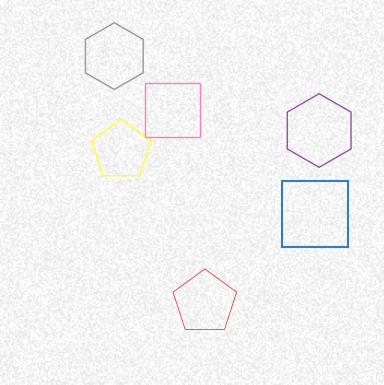[{"shape": "pentagon", "thickness": 0.5, "radius": 0.43, "center": [0.532, 0.214]}, {"shape": "square", "thickness": 1.5, "radius": 0.43, "center": [0.818, 0.444]}, {"shape": "hexagon", "thickness": 1, "radius": 0.48, "center": [0.829, 0.661]}, {"shape": "pentagon", "thickness": 1, "radius": 0.41, "center": [0.315, 0.609]}, {"shape": "square", "thickness": 1, "radius": 0.35, "center": [0.448, 0.715]}, {"shape": "hexagon", "thickness": 1, "radius": 0.43, "center": [0.297, 0.854]}]